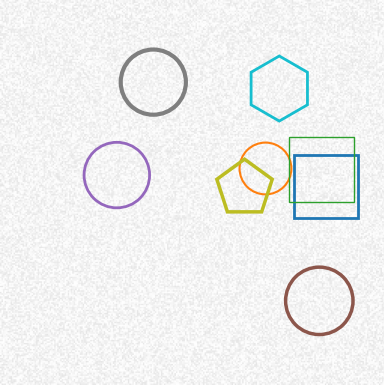[{"shape": "square", "thickness": 2, "radius": 0.41, "center": [0.848, 0.516]}, {"shape": "circle", "thickness": 1.5, "radius": 0.34, "center": [0.69, 0.562]}, {"shape": "square", "thickness": 1, "radius": 0.42, "center": [0.835, 0.56]}, {"shape": "circle", "thickness": 2, "radius": 0.43, "center": [0.303, 0.545]}, {"shape": "circle", "thickness": 2.5, "radius": 0.44, "center": [0.829, 0.219]}, {"shape": "circle", "thickness": 3, "radius": 0.42, "center": [0.398, 0.787]}, {"shape": "pentagon", "thickness": 2.5, "radius": 0.38, "center": [0.635, 0.511]}, {"shape": "hexagon", "thickness": 2, "radius": 0.42, "center": [0.725, 0.77]}]